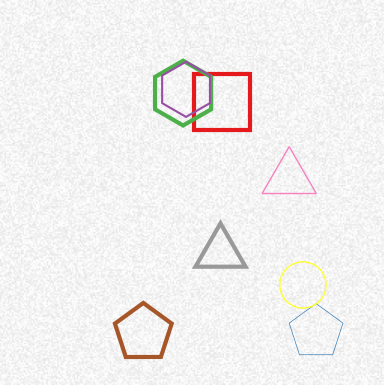[{"shape": "square", "thickness": 3, "radius": 0.36, "center": [0.577, 0.735]}, {"shape": "pentagon", "thickness": 0.5, "radius": 0.37, "center": [0.821, 0.138]}, {"shape": "hexagon", "thickness": 3, "radius": 0.42, "center": [0.476, 0.758]}, {"shape": "hexagon", "thickness": 1.5, "radius": 0.36, "center": [0.483, 0.768]}, {"shape": "circle", "thickness": 1, "radius": 0.3, "center": [0.787, 0.26]}, {"shape": "pentagon", "thickness": 3, "radius": 0.39, "center": [0.372, 0.136]}, {"shape": "triangle", "thickness": 1, "radius": 0.41, "center": [0.751, 0.538]}, {"shape": "triangle", "thickness": 3, "radius": 0.38, "center": [0.573, 0.345]}]